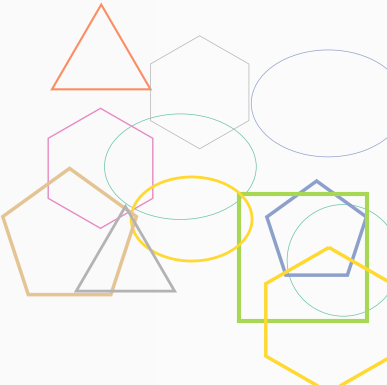[{"shape": "circle", "thickness": 0.5, "radius": 0.73, "center": [0.886, 0.324]}, {"shape": "oval", "thickness": 0.5, "radius": 0.98, "center": [0.466, 0.567]}, {"shape": "triangle", "thickness": 1.5, "radius": 0.73, "center": [0.261, 0.841]}, {"shape": "pentagon", "thickness": 2.5, "radius": 0.68, "center": [0.817, 0.395]}, {"shape": "oval", "thickness": 0.5, "radius": 0.99, "center": [0.847, 0.731]}, {"shape": "hexagon", "thickness": 1, "radius": 0.78, "center": [0.259, 0.563]}, {"shape": "square", "thickness": 3, "radius": 0.82, "center": [0.783, 0.332]}, {"shape": "hexagon", "thickness": 2.5, "radius": 0.94, "center": [0.849, 0.169]}, {"shape": "oval", "thickness": 2, "radius": 0.78, "center": [0.495, 0.431]}, {"shape": "pentagon", "thickness": 2.5, "radius": 0.91, "center": [0.18, 0.381]}, {"shape": "triangle", "thickness": 2, "radius": 0.73, "center": [0.324, 0.317]}, {"shape": "hexagon", "thickness": 0.5, "radius": 0.73, "center": [0.515, 0.76]}]